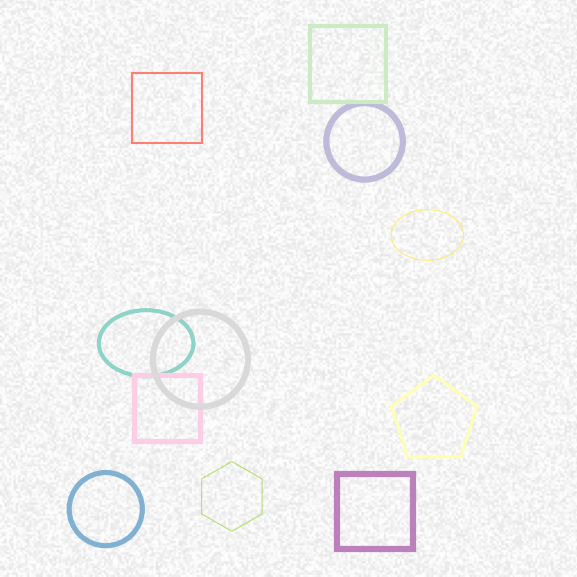[{"shape": "oval", "thickness": 2, "radius": 0.41, "center": [0.253, 0.405]}, {"shape": "pentagon", "thickness": 1.5, "radius": 0.39, "center": [0.752, 0.271]}, {"shape": "circle", "thickness": 3, "radius": 0.33, "center": [0.631, 0.754]}, {"shape": "square", "thickness": 1, "radius": 0.3, "center": [0.289, 0.813]}, {"shape": "circle", "thickness": 2.5, "radius": 0.32, "center": [0.183, 0.118]}, {"shape": "hexagon", "thickness": 0.5, "radius": 0.3, "center": [0.401, 0.14]}, {"shape": "square", "thickness": 2.5, "radius": 0.29, "center": [0.29, 0.292]}, {"shape": "circle", "thickness": 3, "radius": 0.41, "center": [0.347, 0.377]}, {"shape": "square", "thickness": 3, "radius": 0.33, "center": [0.649, 0.113]}, {"shape": "square", "thickness": 2, "radius": 0.33, "center": [0.602, 0.888]}, {"shape": "oval", "thickness": 0.5, "radius": 0.31, "center": [0.74, 0.592]}]